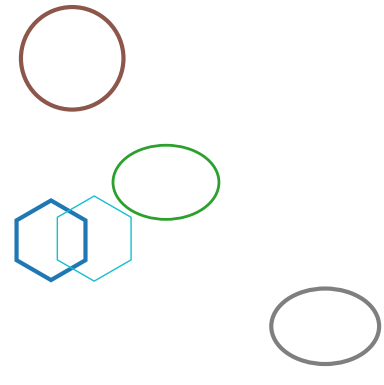[{"shape": "hexagon", "thickness": 3, "radius": 0.52, "center": [0.132, 0.376]}, {"shape": "oval", "thickness": 2, "radius": 0.69, "center": [0.431, 0.526]}, {"shape": "circle", "thickness": 3, "radius": 0.67, "center": [0.188, 0.849]}, {"shape": "oval", "thickness": 3, "radius": 0.7, "center": [0.845, 0.153]}, {"shape": "hexagon", "thickness": 1, "radius": 0.55, "center": [0.245, 0.38]}]